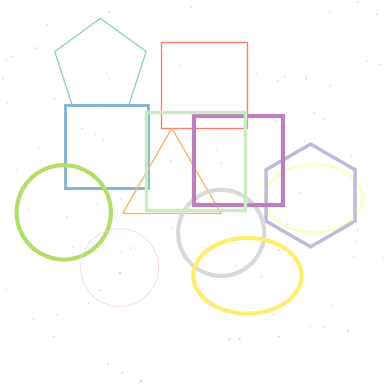[{"shape": "pentagon", "thickness": 1, "radius": 0.62, "center": [0.261, 0.828]}, {"shape": "oval", "thickness": 1.5, "radius": 0.63, "center": [0.815, 0.485]}, {"shape": "hexagon", "thickness": 2.5, "radius": 0.67, "center": [0.807, 0.492]}, {"shape": "square", "thickness": 1, "radius": 0.55, "center": [0.53, 0.779]}, {"shape": "square", "thickness": 2, "radius": 0.54, "center": [0.276, 0.619]}, {"shape": "triangle", "thickness": 1, "radius": 0.74, "center": [0.446, 0.519]}, {"shape": "circle", "thickness": 3, "radius": 0.61, "center": [0.166, 0.449]}, {"shape": "circle", "thickness": 0.5, "radius": 0.51, "center": [0.311, 0.305]}, {"shape": "circle", "thickness": 3, "radius": 0.56, "center": [0.575, 0.395]}, {"shape": "square", "thickness": 3, "radius": 0.58, "center": [0.62, 0.584]}, {"shape": "square", "thickness": 2.5, "radius": 0.64, "center": [0.508, 0.583]}, {"shape": "oval", "thickness": 3, "radius": 0.7, "center": [0.643, 0.284]}]